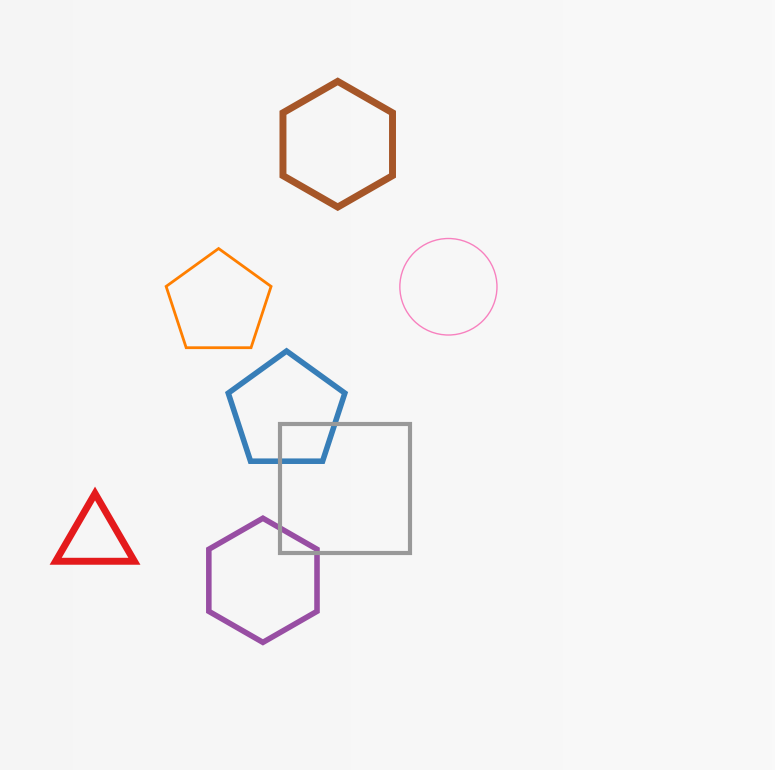[{"shape": "triangle", "thickness": 2.5, "radius": 0.29, "center": [0.123, 0.3]}, {"shape": "pentagon", "thickness": 2, "radius": 0.4, "center": [0.37, 0.465]}, {"shape": "hexagon", "thickness": 2, "radius": 0.4, "center": [0.339, 0.246]}, {"shape": "pentagon", "thickness": 1, "radius": 0.36, "center": [0.282, 0.606]}, {"shape": "hexagon", "thickness": 2.5, "radius": 0.41, "center": [0.436, 0.813]}, {"shape": "circle", "thickness": 0.5, "radius": 0.31, "center": [0.579, 0.628]}, {"shape": "square", "thickness": 1.5, "radius": 0.42, "center": [0.445, 0.366]}]